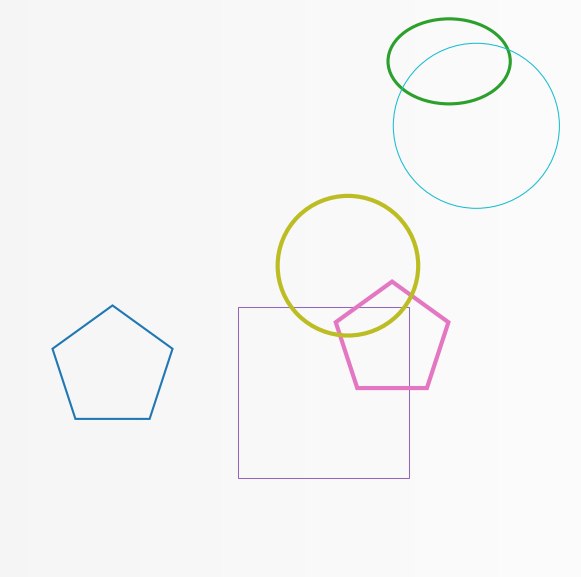[{"shape": "pentagon", "thickness": 1, "radius": 0.54, "center": [0.194, 0.362]}, {"shape": "oval", "thickness": 1.5, "radius": 0.53, "center": [0.773, 0.893]}, {"shape": "square", "thickness": 0.5, "radius": 0.74, "center": [0.557, 0.32]}, {"shape": "pentagon", "thickness": 2, "radius": 0.51, "center": [0.675, 0.41]}, {"shape": "circle", "thickness": 2, "radius": 0.6, "center": [0.599, 0.539]}, {"shape": "circle", "thickness": 0.5, "radius": 0.71, "center": [0.82, 0.781]}]